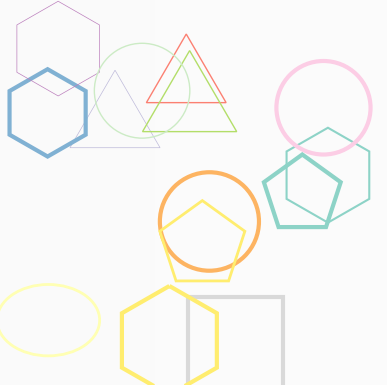[{"shape": "pentagon", "thickness": 3, "radius": 0.52, "center": [0.78, 0.495]}, {"shape": "hexagon", "thickness": 1.5, "radius": 0.62, "center": [0.846, 0.545]}, {"shape": "oval", "thickness": 2, "radius": 0.66, "center": [0.125, 0.168]}, {"shape": "triangle", "thickness": 0.5, "radius": 0.67, "center": [0.297, 0.683]}, {"shape": "triangle", "thickness": 1, "radius": 0.59, "center": [0.481, 0.793]}, {"shape": "hexagon", "thickness": 3, "radius": 0.57, "center": [0.123, 0.707]}, {"shape": "circle", "thickness": 3, "radius": 0.64, "center": [0.54, 0.425]}, {"shape": "triangle", "thickness": 1, "radius": 0.7, "center": [0.489, 0.728]}, {"shape": "circle", "thickness": 3, "radius": 0.61, "center": [0.835, 0.72]}, {"shape": "square", "thickness": 3, "radius": 0.62, "center": [0.608, 0.105]}, {"shape": "hexagon", "thickness": 0.5, "radius": 0.61, "center": [0.15, 0.874]}, {"shape": "circle", "thickness": 1, "radius": 0.62, "center": [0.367, 0.764]}, {"shape": "pentagon", "thickness": 2, "radius": 0.58, "center": [0.522, 0.364]}, {"shape": "hexagon", "thickness": 3, "radius": 0.71, "center": [0.437, 0.116]}]